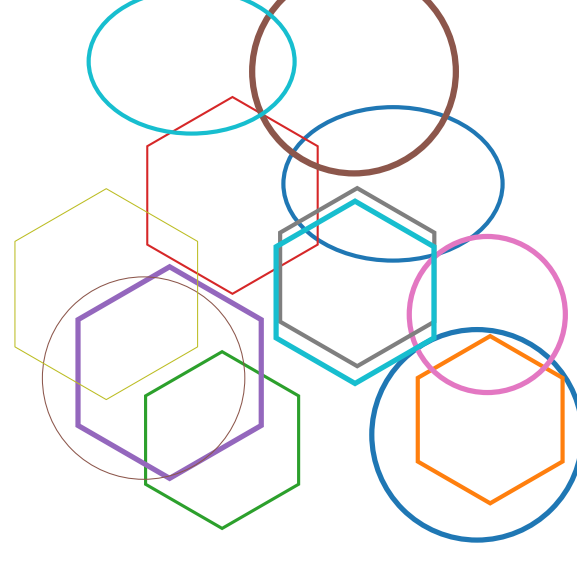[{"shape": "oval", "thickness": 2, "radius": 0.95, "center": [0.681, 0.681]}, {"shape": "circle", "thickness": 2.5, "radius": 0.91, "center": [0.826, 0.246]}, {"shape": "hexagon", "thickness": 2, "radius": 0.72, "center": [0.849, 0.272]}, {"shape": "hexagon", "thickness": 1.5, "radius": 0.77, "center": [0.385, 0.237]}, {"shape": "hexagon", "thickness": 1, "radius": 0.85, "center": [0.403, 0.661]}, {"shape": "hexagon", "thickness": 2.5, "radius": 0.92, "center": [0.294, 0.354]}, {"shape": "circle", "thickness": 0.5, "radius": 0.88, "center": [0.249, 0.344]}, {"shape": "circle", "thickness": 3, "radius": 0.88, "center": [0.613, 0.875]}, {"shape": "circle", "thickness": 2.5, "radius": 0.68, "center": [0.844, 0.455]}, {"shape": "hexagon", "thickness": 2, "radius": 0.77, "center": [0.619, 0.519]}, {"shape": "hexagon", "thickness": 0.5, "radius": 0.91, "center": [0.184, 0.49]}, {"shape": "oval", "thickness": 2, "radius": 0.89, "center": [0.332, 0.893]}, {"shape": "hexagon", "thickness": 2.5, "radius": 0.79, "center": [0.615, 0.493]}]